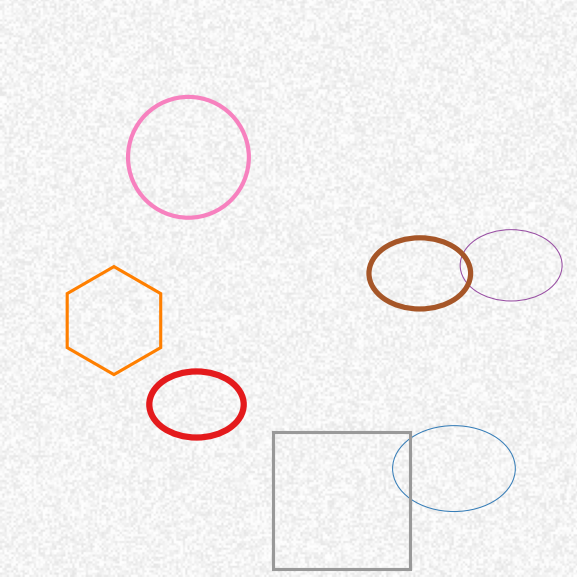[{"shape": "oval", "thickness": 3, "radius": 0.41, "center": [0.34, 0.299]}, {"shape": "oval", "thickness": 0.5, "radius": 0.53, "center": [0.786, 0.188]}, {"shape": "oval", "thickness": 0.5, "radius": 0.44, "center": [0.885, 0.54]}, {"shape": "hexagon", "thickness": 1.5, "radius": 0.47, "center": [0.197, 0.444]}, {"shape": "oval", "thickness": 2.5, "radius": 0.44, "center": [0.727, 0.526]}, {"shape": "circle", "thickness": 2, "radius": 0.52, "center": [0.326, 0.727]}, {"shape": "square", "thickness": 1.5, "radius": 0.59, "center": [0.591, 0.133]}]